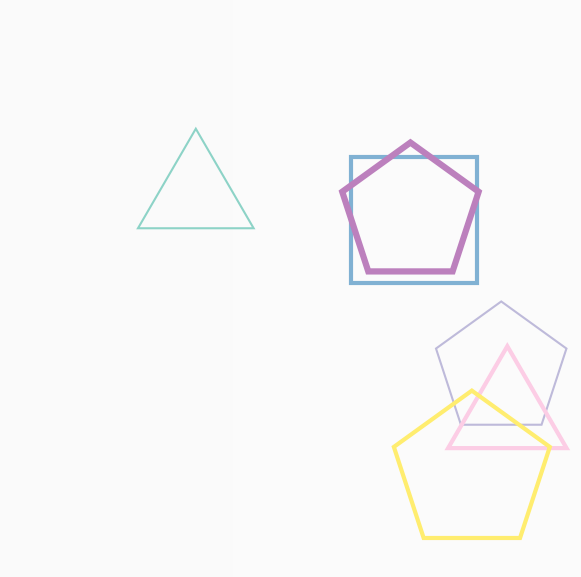[{"shape": "triangle", "thickness": 1, "radius": 0.57, "center": [0.337, 0.661]}, {"shape": "pentagon", "thickness": 1, "radius": 0.59, "center": [0.862, 0.359]}, {"shape": "square", "thickness": 2, "radius": 0.54, "center": [0.713, 0.618]}, {"shape": "triangle", "thickness": 2, "radius": 0.59, "center": [0.873, 0.282]}, {"shape": "pentagon", "thickness": 3, "radius": 0.62, "center": [0.706, 0.629]}, {"shape": "pentagon", "thickness": 2, "radius": 0.71, "center": [0.812, 0.182]}]